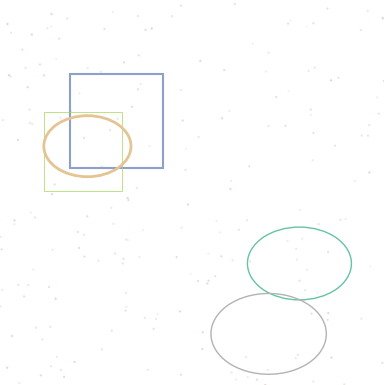[{"shape": "oval", "thickness": 1, "radius": 0.68, "center": [0.778, 0.316]}, {"shape": "square", "thickness": 1.5, "radius": 0.61, "center": [0.303, 0.686]}, {"shape": "square", "thickness": 0.5, "radius": 0.51, "center": [0.215, 0.607]}, {"shape": "oval", "thickness": 2, "radius": 0.57, "center": [0.227, 0.62]}, {"shape": "oval", "thickness": 1, "radius": 0.75, "center": [0.698, 0.133]}]